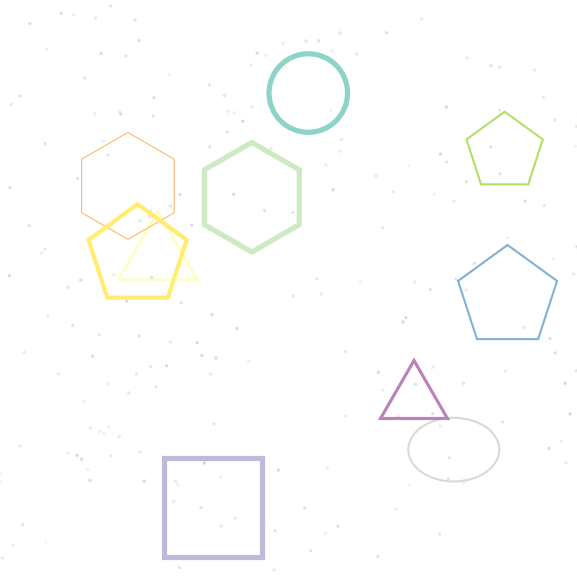[{"shape": "circle", "thickness": 2.5, "radius": 0.34, "center": [0.534, 0.838]}, {"shape": "triangle", "thickness": 1, "radius": 0.39, "center": [0.273, 0.554]}, {"shape": "square", "thickness": 2.5, "radius": 0.43, "center": [0.369, 0.12]}, {"shape": "pentagon", "thickness": 1, "radius": 0.45, "center": [0.879, 0.485]}, {"shape": "hexagon", "thickness": 0.5, "radius": 0.46, "center": [0.221, 0.677]}, {"shape": "pentagon", "thickness": 1, "radius": 0.35, "center": [0.874, 0.736]}, {"shape": "oval", "thickness": 1, "radius": 0.39, "center": [0.786, 0.221]}, {"shape": "triangle", "thickness": 1.5, "radius": 0.33, "center": [0.717, 0.308]}, {"shape": "hexagon", "thickness": 2.5, "radius": 0.47, "center": [0.436, 0.658]}, {"shape": "pentagon", "thickness": 2, "radius": 0.45, "center": [0.238, 0.556]}]